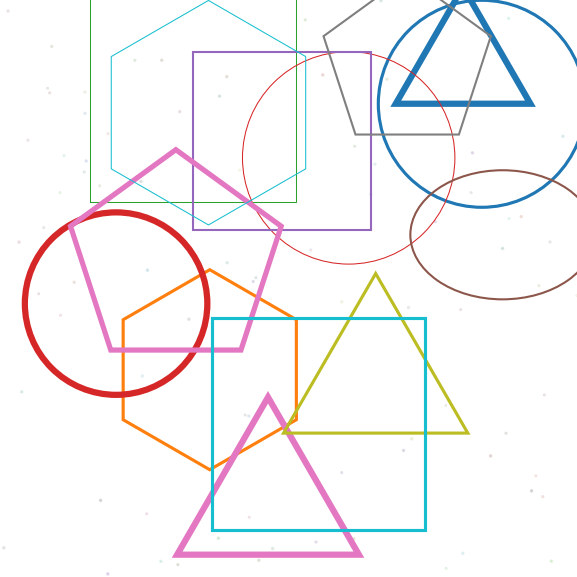[{"shape": "triangle", "thickness": 3, "radius": 0.67, "center": [0.802, 0.887]}, {"shape": "circle", "thickness": 1.5, "radius": 0.9, "center": [0.834, 0.819]}, {"shape": "hexagon", "thickness": 1.5, "radius": 0.87, "center": [0.363, 0.359]}, {"shape": "square", "thickness": 0.5, "radius": 0.9, "center": [0.334, 0.828]}, {"shape": "circle", "thickness": 0.5, "radius": 0.92, "center": [0.604, 0.726]}, {"shape": "circle", "thickness": 3, "radius": 0.79, "center": [0.201, 0.473]}, {"shape": "square", "thickness": 1, "radius": 0.77, "center": [0.488, 0.755]}, {"shape": "oval", "thickness": 1, "radius": 0.8, "center": [0.87, 0.593]}, {"shape": "triangle", "thickness": 3, "radius": 0.91, "center": [0.464, 0.13]}, {"shape": "pentagon", "thickness": 2.5, "radius": 0.96, "center": [0.305, 0.548]}, {"shape": "pentagon", "thickness": 1, "radius": 0.76, "center": [0.705, 0.889]}, {"shape": "triangle", "thickness": 1.5, "radius": 0.92, "center": [0.651, 0.341]}, {"shape": "square", "thickness": 1.5, "radius": 0.92, "center": [0.551, 0.264]}, {"shape": "hexagon", "thickness": 0.5, "radius": 0.97, "center": [0.361, 0.804]}]